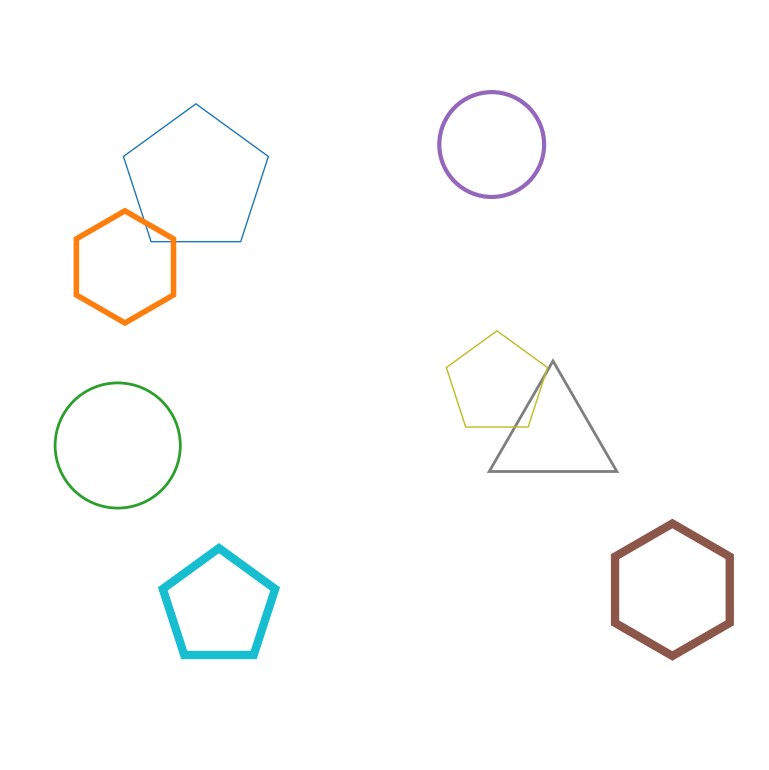[{"shape": "pentagon", "thickness": 0.5, "radius": 0.49, "center": [0.254, 0.766]}, {"shape": "hexagon", "thickness": 2, "radius": 0.36, "center": [0.162, 0.653]}, {"shape": "circle", "thickness": 1, "radius": 0.41, "center": [0.153, 0.421]}, {"shape": "circle", "thickness": 1.5, "radius": 0.34, "center": [0.639, 0.812]}, {"shape": "hexagon", "thickness": 3, "radius": 0.43, "center": [0.873, 0.234]}, {"shape": "triangle", "thickness": 1, "radius": 0.48, "center": [0.718, 0.436]}, {"shape": "pentagon", "thickness": 0.5, "radius": 0.35, "center": [0.645, 0.501]}, {"shape": "pentagon", "thickness": 3, "radius": 0.38, "center": [0.284, 0.211]}]